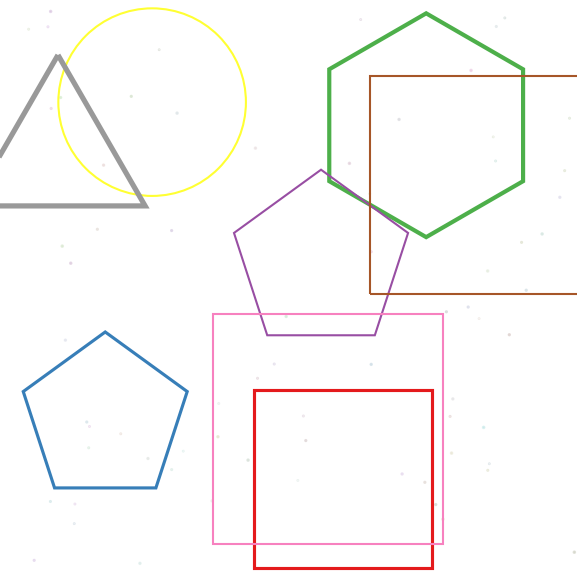[{"shape": "square", "thickness": 1.5, "radius": 0.77, "center": [0.593, 0.17]}, {"shape": "pentagon", "thickness": 1.5, "radius": 0.75, "center": [0.182, 0.275]}, {"shape": "hexagon", "thickness": 2, "radius": 0.97, "center": [0.738, 0.782]}, {"shape": "pentagon", "thickness": 1, "radius": 0.79, "center": [0.556, 0.547]}, {"shape": "circle", "thickness": 1, "radius": 0.81, "center": [0.263, 0.822]}, {"shape": "square", "thickness": 1, "radius": 0.94, "center": [0.829, 0.678]}, {"shape": "square", "thickness": 1, "radius": 1.0, "center": [0.568, 0.256]}, {"shape": "triangle", "thickness": 2.5, "radius": 0.87, "center": [0.1, 0.73]}]